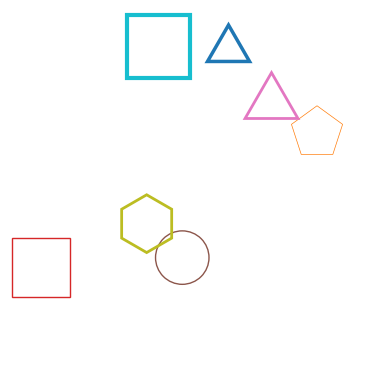[{"shape": "triangle", "thickness": 2.5, "radius": 0.32, "center": [0.594, 0.872]}, {"shape": "pentagon", "thickness": 0.5, "radius": 0.35, "center": [0.823, 0.655]}, {"shape": "square", "thickness": 1, "radius": 0.38, "center": [0.106, 0.305]}, {"shape": "circle", "thickness": 1, "radius": 0.35, "center": [0.473, 0.331]}, {"shape": "triangle", "thickness": 2, "radius": 0.4, "center": [0.705, 0.732]}, {"shape": "hexagon", "thickness": 2, "radius": 0.38, "center": [0.381, 0.419]}, {"shape": "square", "thickness": 3, "radius": 0.41, "center": [0.412, 0.879]}]